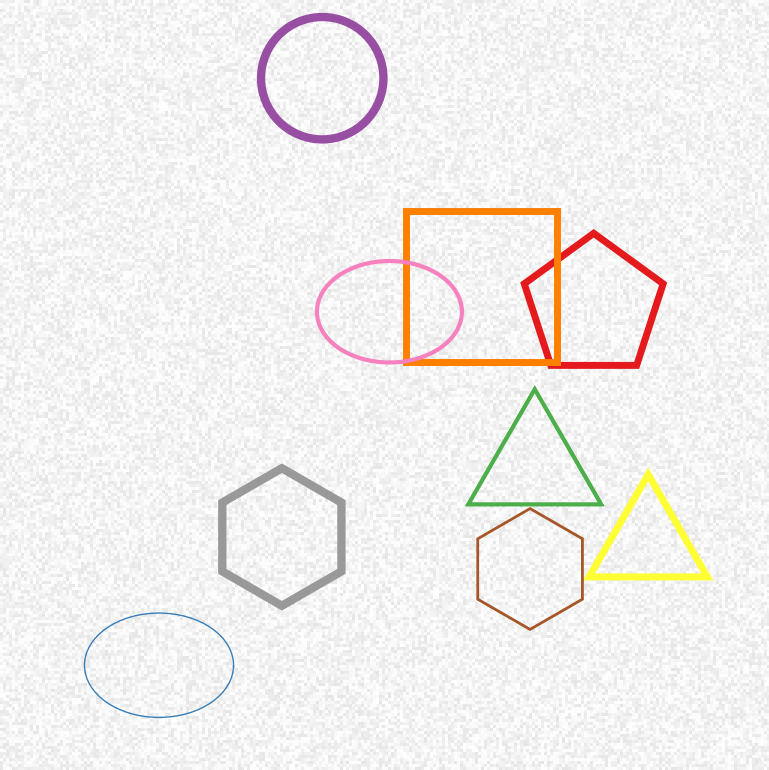[{"shape": "pentagon", "thickness": 2.5, "radius": 0.47, "center": [0.771, 0.602]}, {"shape": "oval", "thickness": 0.5, "radius": 0.48, "center": [0.207, 0.136]}, {"shape": "triangle", "thickness": 1.5, "radius": 0.5, "center": [0.694, 0.395]}, {"shape": "circle", "thickness": 3, "radius": 0.4, "center": [0.418, 0.898]}, {"shape": "square", "thickness": 2.5, "radius": 0.49, "center": [0.626, 0.628]}, {"shape": "triangle", "thickness": 2.5, "radius": 0.44, "center": [0.842, 0.295]}, {"shape": "hexagon", "thickness": 1, "radius": 0.39, "center": [0.688, 0.261]}, {"shape": "oval", "thickness": 1.5, "radius": 0.47, "center": [0.506, 0.595]}, {"shape": "hexagon", "thickness": 3, "radius": 0.45, "center": [0.366, 0.303]}]